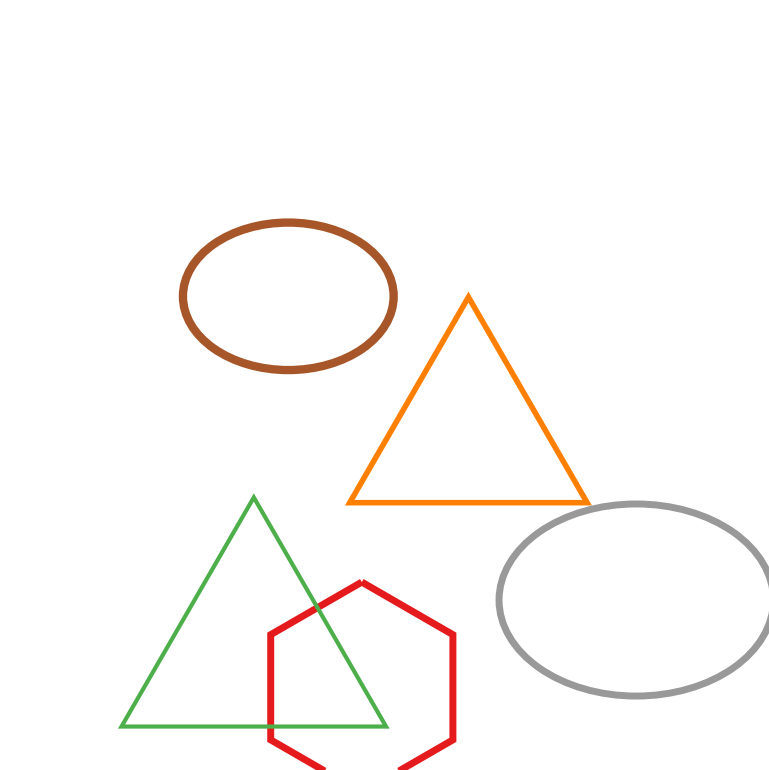[{"shape": "hexagon", "thickness": 2.5, "radius": 0.68, "center": [0.47, 0.107]}, {"shape": "triangle", "thickness": 1.5, "radius": 0.99, "center": [0.33, 0.156]}, {"shape": "triangle", "thickness": 2, "radius": 0.89, "center": [0.608, 0.436]}, {"shape": "oval", "thickness": 3, "radius": 0.68, "center": [0.374, 0.615]}, {"shape": "oval", "thickness": 2.5, "radius": 0.89, "center": [0.826, 0.221]}]